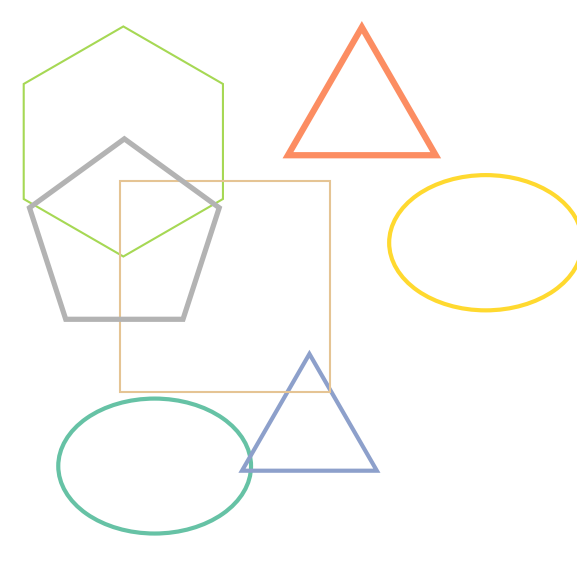[{"shape": "oval", "thickness": 2, "radius": 0.83, "center": [0.268, 0.192]}, {"shape": "triangle", "thickness": 3, "radius": 0.74, "center": [0.627, 0.804]}, {"shape": "triangle", "thickness": 2, "radius": 0.67, "center": [0.536, 0.251]}, {"shape": "hexagon", "thickness": 1, "radius": 1.0, "center": [0.214, 0.754]}, {"shape": "oval", "thickness": 2, "radius": 0.84, "center": [0.841, 0.579]}, {"shape": "square", "thickness": 1, "radius": 0.91, "center": [0.39, 0.503]}, {"shape": "pentagon", "thickness": 2.5, "radius": 0.86, "center": [0.215, 0.586]}]